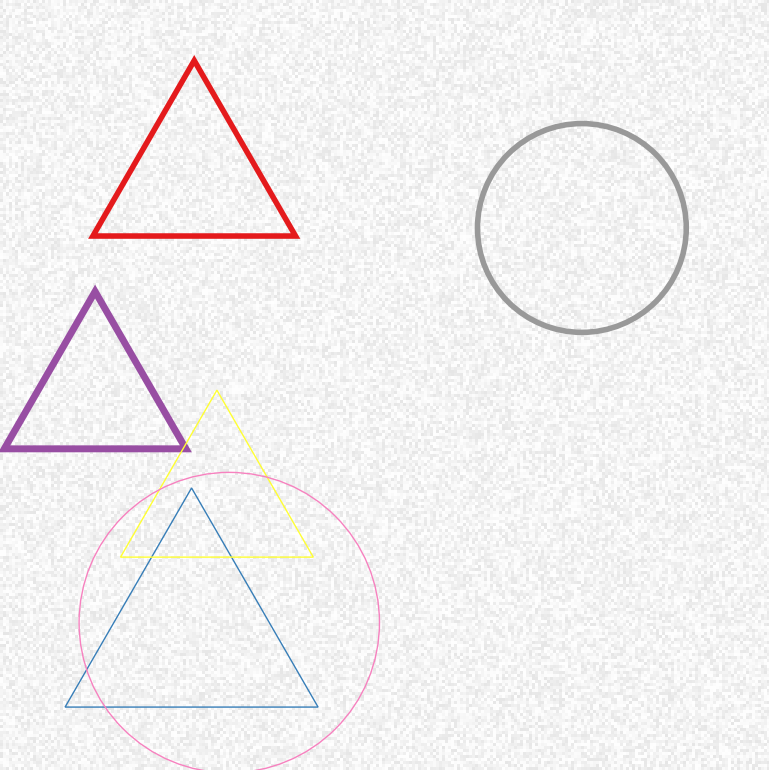[{"shape": "triangle", "thickness": 2, "radius": 0.76, "center": [0.252, 0.769]}, {"shape": "triangle", "thickness": 0.5, "radius": 0.95, "center": [0.249, 0.177]}, {"shape": "triangle", "thickness": 2.5, "radius": 0.68, "center": [0.123, 0.485]}, {"shape": "triangle", "thickness": 0.5, "radius": 0.72, "center": [0.282, 0.349]}, {"shape": "circle", "thickness": 0.5, "radius": 0.98, "center": [0.298, 0.191]}, {"shape": "circle", "thickness": 2, "radius": 0.68, "center": [0.756, 0.704]}]